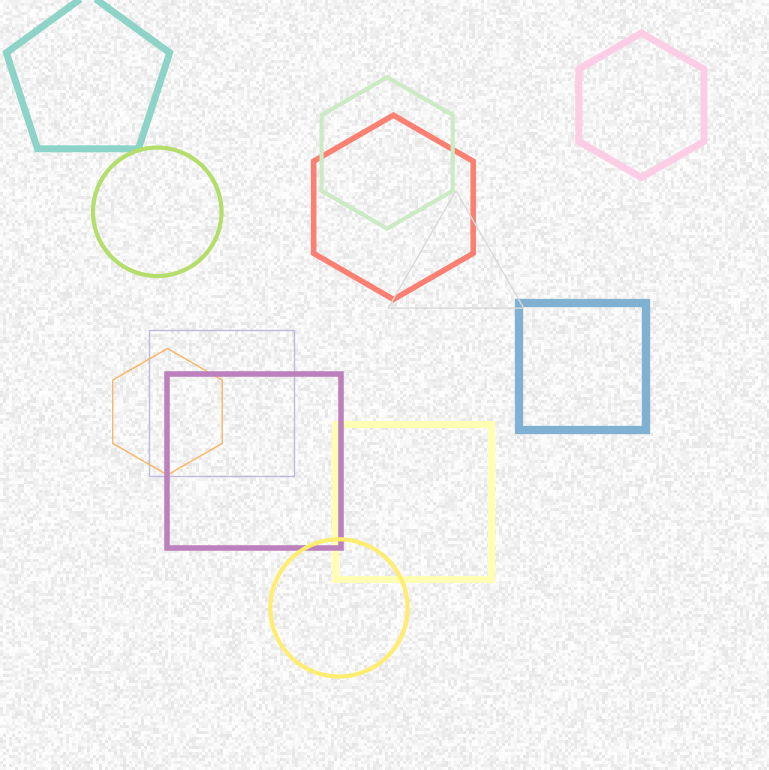[{"shape": "pentagon", "thickness": 2.5, "radius": 0.56, "center": [0.114, 0.897]}, {"shape": "square", "thickness": 2.5, "radius": 0.51, "center": [0.536, 0.349]}, {"shape": "square", "thickness": 0.5, "radius": 0.47, "center": [0.288, 0.477]}, {"shape": "hexagon", "thickness": 2, "radius": 0.6, "center": [0.511, 0.731]}, {"shape": "square", "thickness": 3, "radius": 0.41, "center": [0.757, 0.525]}, {"shape": "hexagon", "thickness": 0.5, "radius": 0.41, "center": [0.217, 0.465]}, {"shape": "circle", "thickness": 1.5, "radius": 0.42, "center": [0.204, 0.725]}, {"shape": "hexagon", "thickness": 2.5, "radius": 0.47, "center": [0.833, 0.863]}, {"shape": "triangle", "thickness": 0.5, "radius": 0.51, "center": [0.592, 0.651]}, {"shape": "square", "thickness": 2, "radius": 0.57, "center": [0.33, 0.401]}, {"shape": "hexagon", "thickness": 1.5, "radius": 0.49, "center": [0.503, 0.801]}, {"shape": "circle", "thickness": 1.5, "radius": 0.45, "center": [0.44, 0.21]}]